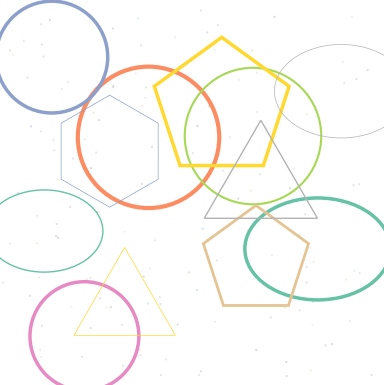[{"shape": "oval", "thickness": 2.5, "radius": 0.95, "center": [0.825, 0.353]}, {"shape": "oval", "thickness": 1, "radius": 0.76, "center": [0.115, 0.4]}, {"shape": "circle", "thickness": 3, "radius": 0.92, "center": [0.386, 0.643]}, {"shape": "hexagon", "thickness": 0.5, "radius": 0.73, "center": [0.285, 0.607]}, {"shape": "circle", "thickness": 2.5, "radius": 0.73, "center": [0.135, 0.852]}, {"shape": "circle", "thickness": 2.5, "radius": 0.71, "center": [0.219, 0.127]}, {"shape": "circle", "thickness": 1.5, "radius": 0.89, "center": [0.657, 0.647]}, {"shape": "triangle", "thickness": 0.5, "radius": 0.76, "center": [0.324, 0.205]}, {"shape": "pentagon", "thickness": 2.5, "radius": 0.92, "center": [0.576, 0.719]}, {"shape": "pentagon", "thickness": 2, "radius": 0.72, "center": [0.665, 0.323]}, {"shape": "oval", "thickness": 0.5, "radius": 0.87, "center": [0.886, 0.763]}, {"shape": "triangle", "thickness": 1, "radius": 0.85, "center": [0.677, 0.518]}]